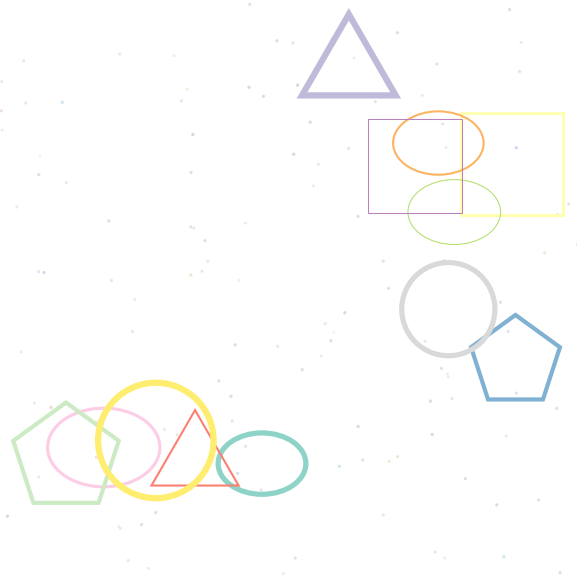[{"shape": "oval", "thickness": 2.5, "radius": 0.38, "center": [0.454, 0.196]}, {"shape": "square", "thickness": 1.5, "radius": 0.44, "center": [0.886, 0.715]}, {"shape": "triangle", "thickness": 3, "radius": 0.47, "center": [0.604, 0.881]}, {"shape": "triangle", "thickness": 1, "radius": 0.44, "center": [0.338, 0.202]}, {"shape": "pentagon", "thickness": 2, "radius": 0.4, "center": [0.893, 0.373]}, {"shape": "oval", "thickness": 1, "radius": 0.39, "center": [0.759, 0.751]}, {"shape": "oval", "thickness": 0.5, "radius": 0.4, "center": [0.787, 0.632]}, {"shape": "oval", "thickness": 1.5, "radius": 0.49, "center": [0.18, 0.224]}, {"shape": "circle", "thickness": 2.5, "radius": 0.4, "center": [0.776, 0.464]}, {"shape": "square", "thickness": 0.5, "radius": 0.41, "center": [0.719, 0.712]}, {"shape": "pentagon", "thickness": 2, "radius": 0.48, "center": [0.114, 0.206]}, {"shape": "circle", "thickness": 3, "radius": 0.5, "center": [0.27, 0.236]}]